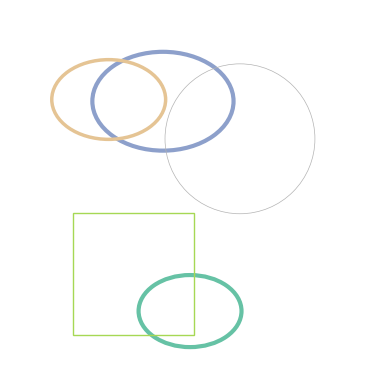[{"shape": "oval", "thickness": 3, "radius": 0.67, "center": [0.494, 0.192]}, {"shape": "oval", "thickness": 3, "radius": 0.92, "center": [0.423, 0.737]}, {"shape": "square", "thickness": 1, "radius": 0.79, "center": [0.347, 0.287]}, {"shape": "oval", "thickness": 2.5, "radius": 0.74, "center": [0.282, 0.742]}, {"shape": "circle", "thickness": 0.5, "radius": 0.97, "center": [0.623, 0.639]}]